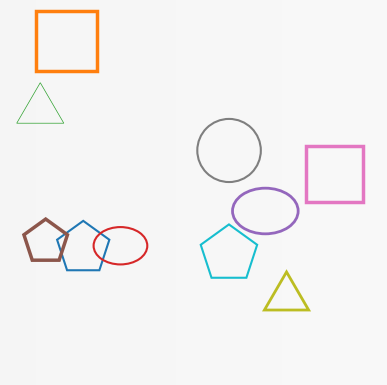[{"shape": "pentagon", "thickness": 1.5, "radius": 0.35, "center": [0.215, 0.355]}, {"shape": "square", "thickness": 2.5, "radius": 0.39, "center": [0.171, 0.893]}, {"shape": "triangle", "thickness": 0.5, "radius": 0.35, "center": [0.104, 0.715]}, {"shape": "oval", "thickness": 1.5, "radius": 0.35, "center": [0.311, 0.362]}, {"shape": "oval", "thickness": 2, "radius": 0.42, "center": [0.685, 0.452]}, {"shape": "pentagon", "thickness": 2.5, "radius": 0.3, "center": [0.118, 0.372]}, {"shape": "square", "thickness": 2.5, "radius": 0.37, "center": [0.864, 0.549]}, {"shape": "circle", "thickness": 1.5, "radius": 0.41, "center": [0.591, 0.609]}, {"shape": "triangle", "thickness": 2, "radius": 0.33, "center": [0.739, 0.228]}, {"shape": "pentagon", "thickness": 1.5, "radius": 0.38, "center": [0.591, 0.341]}]